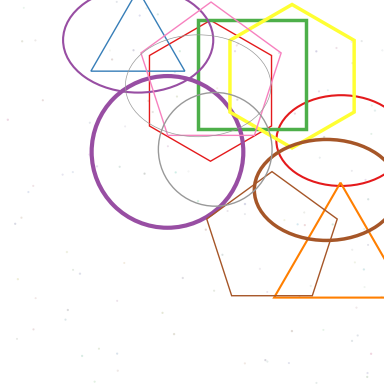[{"shape": "oval", "thickness": 1.5, "radius": 0.84, "center": [0.886, 0.635]}, {"shape": "hexagon", "thickness": 1, "radius": 0.92, "center": [0.547, 0.764]}, {"shape": "triangle", "thickness": 1, "radius": 0.7, "center": [0.358, 0.886]}, {"shape": "square", "thickness": 2.5, "radius": 0.7, "center": [0.655, 0.806]}, {"shape": "oval", "thickness": 1.5, "radius": 0.98, "center": [0.359, 0.896]}, {"shape": "circle", "thickness": 3, "radius": 0.98, "center": [0.435, 0.605]}, {"shape": "triangle", "thickness": 1.5, "radius": 1.0, "center": [0.884, 0.327]}, {"shape": "hexagon", "thickness": 2.5, "radius": 0.93, "center": [0.759, 0.802]}, {"shape": "pentagon", "thickness": 1, "radius": 0.89, "center": [0.706, 0.376]}, {"shape": "oval", "thickness": 2.5, "radius": 0.94, "center": [0.848, 0.507]}, {"shape": "pentagon", "thickness": 1, "radius": 0.96, "center": [0.548, 0.803]}, {"shape": "oval", "thickness": 0.5, "radius": 0.95, "center": [0.515, 0.777]}, {"shape": "circle", "thickness": 1, "radius": 0.74, "center": [0.559, 0.612]}]